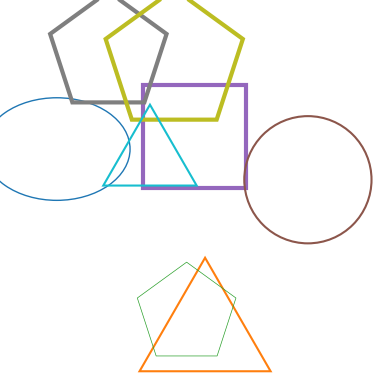[{"shape": "oval", "thickness": 1, "radius": 0.95, "center": [0.147, 0.613]}, {"shape": "triangle", "thickness": 1.5, "radius": 0.98, "center": [0.533, 0.134]}, {"shape": "pentagon", "thickness": 0.5, "radius": 0.67, "center": [0.485, 0.184]}, {"shape": "square", "thickness": 3, "radius": 0.67, "center": [0.505, 0.645]}, {"shape": "circle", "thickness": 1.5, "radius": 0.83, "center": [0.8, 0.533]}, {"shape": "pentagon", "thickness": 3, "radius": 0.79, "center": [0.281, 0.863]}, {"shape": "pentagon", "thickness": 3, "radius": 0.94, "center": [0.453, 0.841]}, {"shape": "triangle", "thickness": 1.5, "radius": 0.7, "center": [0.39, 0.588]}]